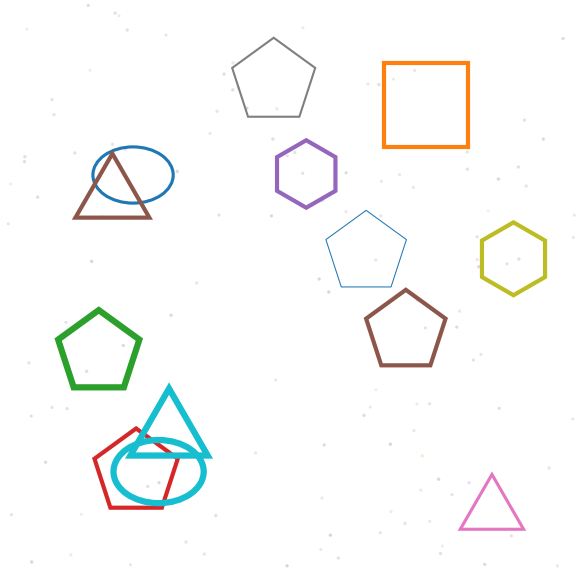[{"shape": "oval", "thickness": 1.5, "radius": 0.35, "center": [0.23, 0.696]}, {"shape": "pentagon", "thickness": 0.5, "radius": 0.37, "center": [0.634, 0.562]}, {"shape": "square", "thickness": 2, "radius": 0.37, "center": [0.738, 0.817]}, {"shape": "pentagon", "thickness": 3, "radius": 0.37, "center": [0.171, 0.388]}, {"shape": "pentagon", "thickness": 2, "radius": 0.38, "center": [0.236, 0.181]}, {"shape": "hexagon", "thickness": 2, "radius": 0.29, "center": [0.53, 0.698]}, {"shape": "triangle", "thickness": 2, "radius": 0.37, "center": [0.195, 0.659]}, {"shape": "pentagon", "thickness": 2, "radius": 0.36, "center": [0.703, 0.425]}, {"shape": "triangle", "thickness": 1.5, "radius": 0.32, "center": [0.852, 0.114]}, {"shape": "pentagon", "thickness": 1, "radius": 0.38, "center": [0.474, 0.858]}, {"shape": "hexagon", "thickness": 2, "radius": 0.32, "center": [0.889, 0.551]}, {"shape": "oval", "thickness": 3, "radius": 0.39, "center": [0.275, 0.183]}, {"shape": "triangle", "thickness": 3, "radius": 0.39, "center": [0.293, 0.249]}]